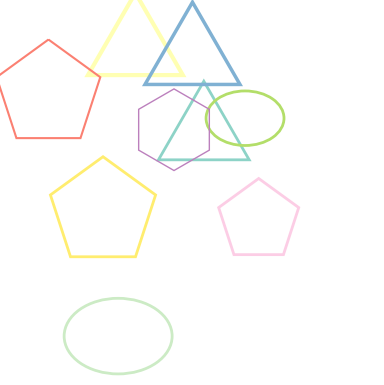[{"shape": "triangle", "thickness": 2, "radius": 0.68, "center": [0.529, 0.653]}, {"shape": "triangle", "thickness": 3, "radius": 0.71, "center": [0.352, 0.876]}, {"shape": "pentagon", "thickness": 1.5, "radius": 0.71, "center": [0.126, 0.756]}, {"shape": "triangle", "thickness": 2.5, "radius": 0.71, "center": [0.5, 0.852]}, {"shape": "oval", "thickness": 2, "radius": 0.51, "center": [0.636, 0.693]}, {"shape": "pentagon", "thickness": 2, "radius": 0.55, "center": [0.672, 0.427]}, {"shape": "hexagon", "thickness": 1, "radius": 0.53, "center": [0.452, 0.663]}, {"shape": "oval", "thickness": 2, "radius": 0.7, "center": [0.307, 0.127]}, {"shape": "pentagon", "thickness": 2, "radius": 0.72, "center": [0.268, 0.449]}]